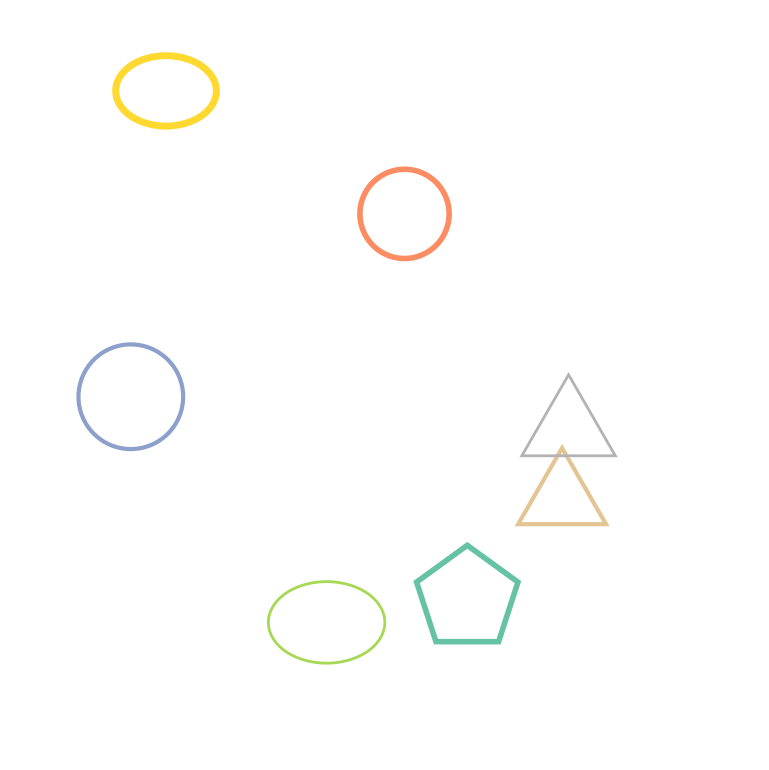[{"shape": "pentagon", "thickness": 2, "radius": 0.35, "center": [0.607, 0.223]}, {"shape": "circle", "thickness": 2, "radius": 0.29, "center": [0.525, 0.722]}, {"shape": "circle", "thickness": 1.5, "radius": 0.34, "center": [0.17, 0.485]}, {"shape": "oval", "thickness": 1, "radius": 0.38, "center": [0.424, 0.192]}, {"shape": "oval", "thickness": 2.5, "radius": 0.33, "center": [0.216, 0.882]}, {"shape": "triangle", "thickness": 1.5, "radius": 0.33, "center": [0.73, 0.352]}, {"shape": "triangle", "thickness": 1, "radius": 0.35, "center": [0.738, 0.443]}]